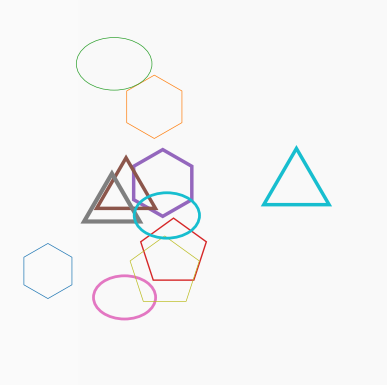[{"shape": "hexagon", "thickness": 0.5, "radius": 0.36, "center": [0.124, 0.296]}, {"shape": "hexagon", "thickness": 0.5, "radius": 0.41, "center": [0.398, 0.723]}, {"shape": "oval", "thickness": 0.5, "radius": 0.49, "center": [0.295, 0.834]}, {"shape": "pentagon", "thickness": 1, "radius": 0.45, "center": [0.448, 0.344]}, {"shape": "hexagon", "thickness": 2.5, "radius": 0.43, "center": [0.42, 0.525]}, {"shape": "triangle", "thickness": 2.5, "radius": 0.44, "center": [0.325, 0.503]}, {"shape": "oval", "thickness": 2, "radius": 0.4, "center": [0.321, 0.228]}, {"shape": "triangle", "thickness": 3, "radius": 0.42, "center": [0.289, 0.466]}, {"shape": "pentagon", "thickness": 0.5, "radius": 0.47, "center": [0.425, 0.293]}, {"shape": "oval", "thickness": 2, "radius": 0.42, "center": [0.431, 0.44]}, {"shape": "triangle", "thickness": 2.5, "radius": 0.49, "center": [0.765, 0.517]}]